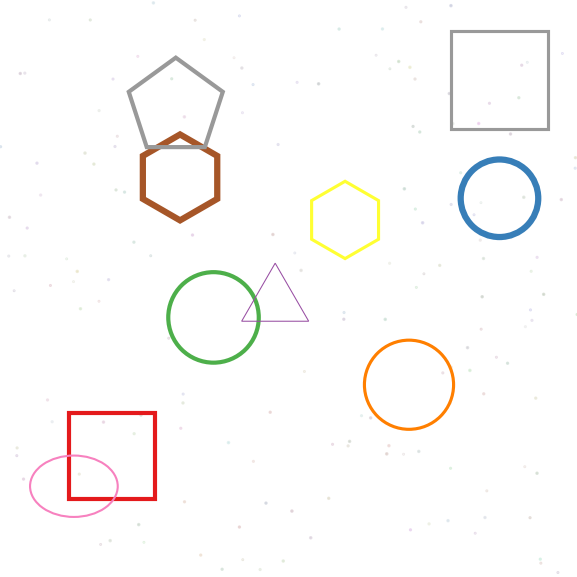[{"shape": "square", "thickness": 2, "radius": 0.37, "center": [0.194, 0.21]}, {"shape": "circle", "thickness": 3, "radius": 0.34, "center": [0.865, 0.656]}, {"shape": "circle", "thickness": 2, "radius": 0.39, "center": [0.37, 0.45]}, {"shape": "triangle", "thickness": 0.5, "radius": 0.34, "center": [0.476, 0.476]}, {"shape": "circle", "thickness": 1.5, "radius": 0.39, "center": [0.708, 0.333]}, {"shape": "hexagon", "thickness": 1.5, "radius": 0.33, "center": [0.598, 0.618]}, {"shape": "hexagon", "thickness": 3, "radius": 0.37, "center": [0.312, 0.692]}, {"shape": "oval", "thickness": 1, "radius": 0.38, "center": [0.128, 0.157]}, {"shape": "pentagon", "thickness": 2, "radius": 0.43, "center": [0.304, 0.814]}, {"shape": "square", "thickness": 1.5, "radius": 0.42, "center": [0.865, 0.861]}]